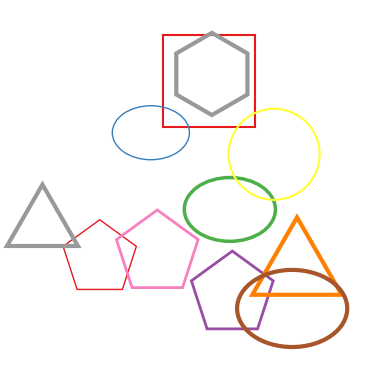[{"shape": "square", "thickness": 1.5, "radius": 0.59, "center": [0.543, 0.79]}, {"shape": "pentagon", "thickness": 1, "radius": 0.5, "center": [0.259, 0.329]}, {"shape": "oval", "thickness": 1, "radius": 0.5, "center": [0.392, 0.655]}, {"shape": "oval", "thickness": 2.5, "radius": 0.59, "center": [0.597, 0.456]}, {"shape": "pentagon", "thickness": 2, "radius": 0.56, "center": [0.603, 0.236]}, {"shape": "triangle", "thickness": 3, "radius": 0.67, "center": [0.772, 0.301]}, {"shape": "circle", "thickness": 1.5, "radius": 0.59, "center": [0.712, 0.599]}, {"shape": "oval", "thickness": 3, "radius": 0.72, "center": [0.759, 0.199]}, {"shape": "pentagon", "thickness": 2, "radius": 0.56, "center": [0.409, 0.343]}, {"shape": "hexagon", "thickness": 3, "radius": 0.53, "center": [0.55, 0.808]}, {"shape": "triangle", "thickness": 3, "radius": 0.53, "center": [0.11, 0.414]}]